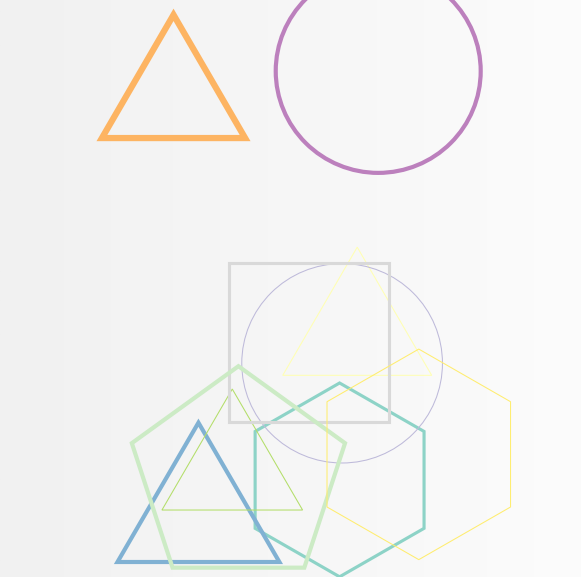[{"shape": "hexagon", "thickness": 1.5, "radius": 0.84, "center": [0.584, 0.168]}, {"shape": "triangle", "thickness": 0.5, "radius": 0.74, "center": [0.615, 0.423]}, {"shape": "circle", "thickness": 0.5, "radius": 0.86, "center": [0.589, 0.37]}, {"shape": "triangle", "thickness": 2, "radius": 0.8, "center": [0.341, 0.106]}, {"shape": "triangle", "thickness": 3, "radius": 0.71, "center": [0.299, 0.831]}, {"shape": "triangle", "thickness": 0.5, "radius": 0.7, "center": [0.4, 0.186]}, {"shape": "square", "thickness": 1.5, "radius": 0.69, "center": [0.531, 0.406]}, {"shape": "circle", "thickness": 2, "radius": 0.88, "center": [0.651, 0.876]}, {"shape": "pentagon", "thickness": 2, "radius": 0.96, "center": [0.41, 0.172]}, {"shape": "hexagon", "thickness": 0.5, "radius": 0.91, "center": [0.72, 0.212]}]